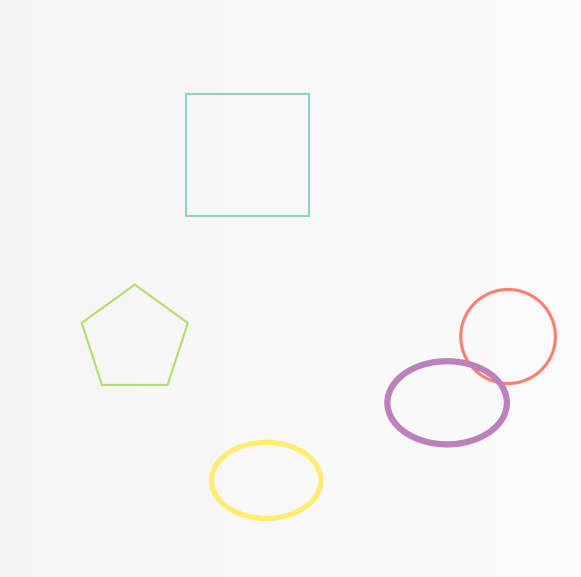[{"shape": "square", "thickness": 1, "radius": 0.53, "center": [0.426, 0.731]}, {"shape": "circle", "thickness": 1.5, "radius": 0.41, "center": [0.874, 0.416]}, {"shape": "pentagon", "thickness": 1, "radius": 0.48, "center": [0.232, 0.41]}, {"shape": "oval", "thickness": 3, "radius": 0.51, "center": [0.769, 0.302]}, {"shape": "oval", "thickness": 2.5, "radius": 0.47, "center": [0.458, 0.167]}]